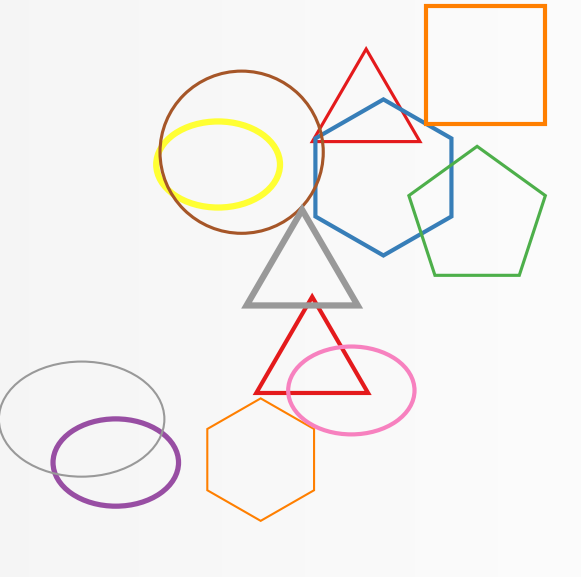[{"shape": "triangle", "thickness": 2, "radius": 0.56, "center": [0.537, 0.374]}, {"shape": "triangle", "thickness": 1.5, "radius": 0.53, "center": [0.63, 0.807]}, {"shape": "hexagon", "thickness": 2, "radius": 0.68, "center": [0.66, 0.692]}, {"shape": "pentagon", "thickness": 1.5, "radius": 0.62, "center": [0.821, 0.622]}, {"shape": "oval", "thickness": 2.5, "radius": 0.54, "center": [0.199, 0.198]}, {"shape": "hexagon", "thickness": 1, "radius": 0.53, "center": [0.448, 0.203]}, {"shape": "square", "thickness": 2, "radius": 0.51, "center": [0.835, 0.886]}, {"shape": "oval", "thickness": 3, "radius": 0.53, "center": [0.375, 0.714]}, {"shape": "circle", "thickness": 1.5, "radius": 0.7, "center": [0.416, 0.736]}, {"shape": "oval", "thickness": 2, "radius": 0.54, "center": [0.604, 0.323]}, {"shape": "oval", "thickness": 1, "radius": 0.71, "center": [0.14, 0.273]}, {"shape": "triangle", "thickness": 3, "radius": 0.55, "center": [0.52, 0.525]}]